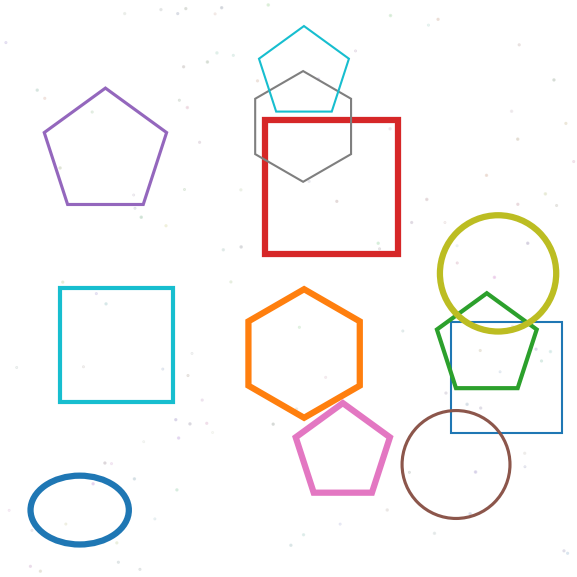[{"shape": "oval", "thickness": 3, "radius": 0.43, "center": [0.138, 0.116]}, {"shape": "square", "thickness": 1, "radius": 0.48, "center": [0.877, 0.345]}, {"shape": "hexagon", "thickness": 3, "radius": 0.56, "center": [0.527, 0.387]}, {"shape": "pentagon", "thickness": 2, "radius": 0.45, "center": [0.843, 0.4]}, {"shape": "square", "thickness": 3, "radius": 0.58, "center": [0.574, 0.675]}, {"shape": "pentagon", "thickness": 1.5, "radius": 0.56, "center": [0.183, 0.735]}, {"shape": "circle", "thickness": 1.5, "radius": 0.47, "center": [0.79, 0.195]}, {"shape": "pentagon", "thickness": 3, "radius": 0.43, "center": [0.594, 0.215]}, {"shape": "hexagon", "thickness": 1, "radius": 0.48, "center": [0.525, 0.78]}, {"shape": "circle", "thickness": 3, "radius": 0.5, "center": [0.862, 0.526]}, {"shape": "square", "thickness": 2, "radius": 0.49, "center": [0.202, 0.402]}, {"shape": "pentagon", "thickness": 1, "radius": 0.41, "center": [0.526, 0.872]}]